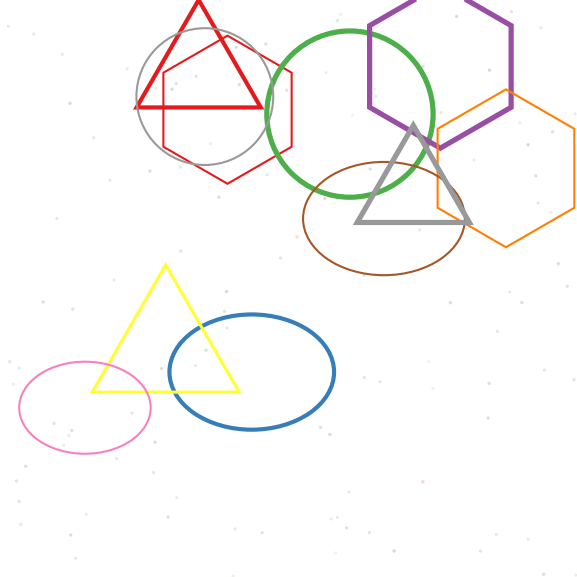[{"shape": "hexagon", "thickness": 1, "radius": 0.64, "center": [0.394, 0.809]}, {"shape": "triangle", "thickness": 2, "radius": 0.62, "center": [0.344, 0.875]}, {"shape": "oval", "thickness": 2, "radius": 0.71, "center": [0.436, 0.355]}, {"shape": "circle", "thickness": 2.5, "radius": 0.72, "center": [0.606, 0.802]}, {"shape": "hexagon", "thickness": 2.5, "radius": 0.71, "center": [0.763, 0.884]}, {"shape": "hexagon", "thickness": 1, "radius": 0.68, "center": [0.876, 0.708]}, {"shape": "triangle", "thickness": 1.5, "radius": 0.73, "center": [0.287, 0.394]}, {"shape": "oval", "thickness": 1, "radius": 0.7, "center": [0.665, 0.621]}, {"shape": "oval", "thickness": 1, "radius": 0.57, "center": [0.147, 0.293]}, {"shape": "circle", "thickness": 1, "radius": 0.59, "center": [0.355, 0.832]}, {"shape": "triangle", "thickness": 2.5, "radius": 0.56, "center": [0.716, 0.67]}]